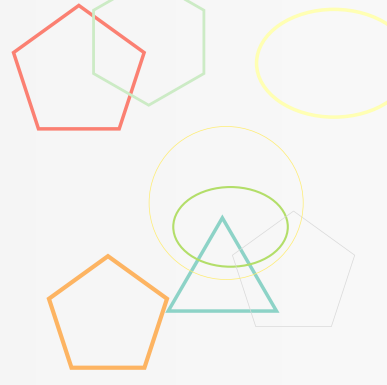[{"shape": "triangle", "thickness": 2.5, "radius": 0.81, "center": [0.574, 0.273]}, {"shape": "oval", "thickness": 2.5, "radius": 1.0, "center": [0.862, 0.836]}, {"shape": "pentagon", "thickness": 2.5, "radius": 0.89, "center": [0.203, 0.809]}, {"shape": "pentagon", "thickness": 3, "radius": 0.8, "center": [0.279, 0.174]}, {"shape": "oval", "thickness": 1.5, "radius": 0.74, "center": [0.595, 0.411]}, {"shape": "pentagon", "thickness": 0.5, "radius": 0.83, "center": [0.758, 0.286]}, {"shape": "hexagon", "thickness": 2, "radius": 0.82, "center": [0.384, 0.891]}, {"shape": "circle", "thickness": 0.5, "radius": 0.99, "center": [0.584, 0.473]}]